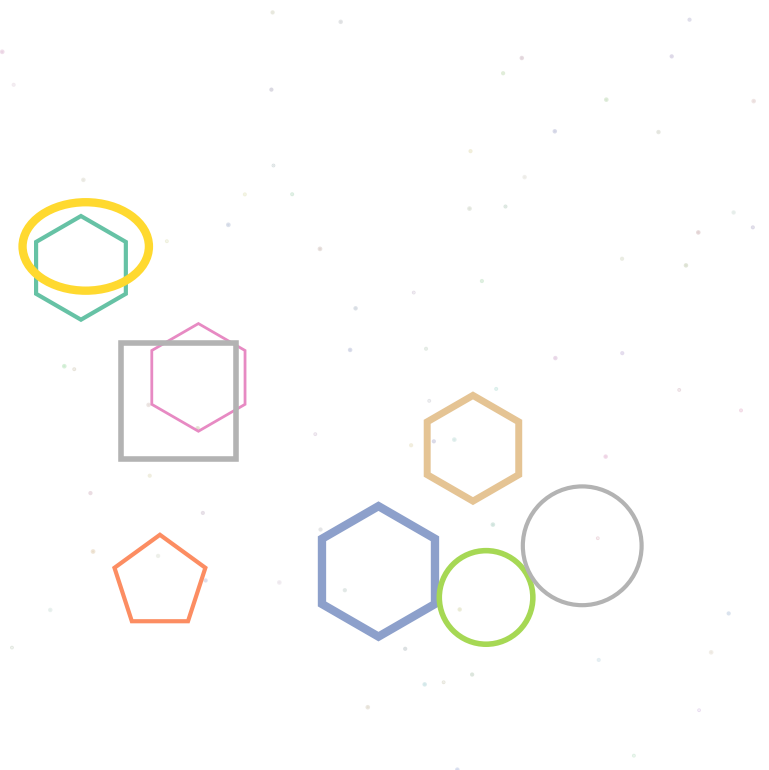[{"shape": "hexagon", "thickness": 1.5, "radius": 0.34, "center": [0.105, 0.652]}, {"shape": "pentagon", "thickness": 1.5, "radius": 0.31, "center": [0.208, 0.243]}, {"shape": "hexagon", "thickness": 3, "radius": 0.42, "center": [0.492, 0.258]}, {"shape": "hexagon", "thickness": 1, "radius": 0.35, "center": [0.258, 0.51]}, {"shape": "circle", "thickness": 2, "radius": 0.3, "center": [0.631, 0.224]}, {"shape": "oval", "thickness": 3, "radius": 0.41, "center": [0.111, 0.68]}, {"shape": "hexagon", "thickness": 2.5, "radius": 0.34, "center": [0.614, 0.418]}, {"shape": "square", "thickness": 2, "radius": 0.38, "center": [0.232, 0.479]}, {"shape": "circle", "thickness": 1.5, "radius": 0.39, "center": [0.756, 0.291]}]